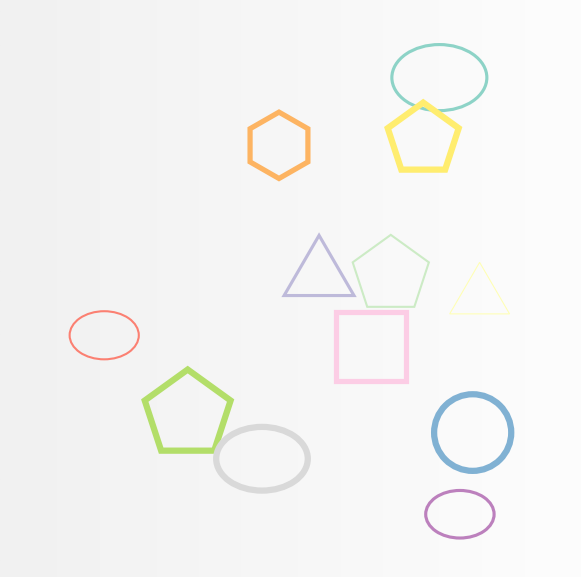[{"shape": "oval", "thickness": 1.5, "radius": 0.41, "center": [0.756, 0.865]}, {"shape": "triangle", "thickness": 0.5, "radius": 0.3, "center": [0.825, 0.485]}, {"shape": "triangle", "thickness": 1.5, "radius": 0.35, "center": [0.549, 0.522]}, {"shape": "oval", "thickness": 1, "radius": 0.3, "center": [0.179, 0.419]}, {"shape": "circle", "thickness": 3, "radius": 0.33, "center": [0.813, 0.25]}, {"shape": "hexagon", "thickness": 2.5, "radius": 0.29, "center": [0.48, 0.748]}, {"shape": "pentagon", "thickness": 3, "radius": 0.39, "center": [0.323, 0.282]}, {"shape": "square", "thickness": 2.5, "radius": 0.3, "center": [0.638, 0.398]}, {"shape": "oval", "thickness": 3, "radius": 0.39, "center": [0.451, 0.205]}, {"shape": "oval", "thickness": 1.5, "radius": 0.29, "center": [0.791, 0.109]}, {"shape": "pentagon", "thickness": 1, "radius": 0.34, "center": [0.672, 0.524]}, {"shape": "pentagon", "thickness": 3, "radius": 0.32, "center": [0.728, 0.757]}]